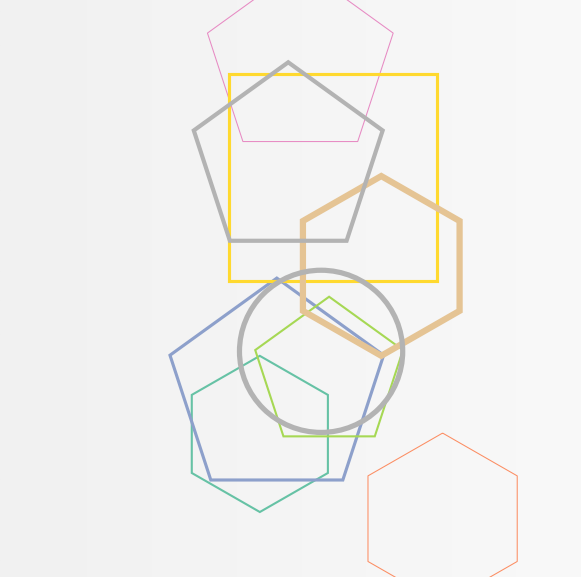[{"shape": "hexagon", "thickness": 1, "radius": 0.68, "center": [0.447, 0.248]}, {"shape": "hexagon", "thickness": 0.5, "radius": 0.74, "center": [0.761, 0.101]}, {"shape": "pentagon", "thickness": 1.5, "radius": 0.97, "center": [0.476, 0.324]}, {"shape": "pentagon", "thickness": 0.5, "radius": 0.84, "center": [0.517, 0.89]}, {"shape": "pentagon", "thickness": 1, "radius": 0.67, "center": [0.566, 0.352]}, {"shape": "square", "thickness": 1.5, "radius": 0.89, "center": [0.573, 0.691]}, {"shape": "hexagon", "thickness": 3, "radius": 0.78, "center": [0.656, 0.539]}, {"shape": "pentagon", "thickness": 2, "radius": 0.85, "center": [0.496, 0.72]}, {"shape": "circle", "thickness": 2.5, "radius": 0.7, "center": [0.552, 0.391]}]